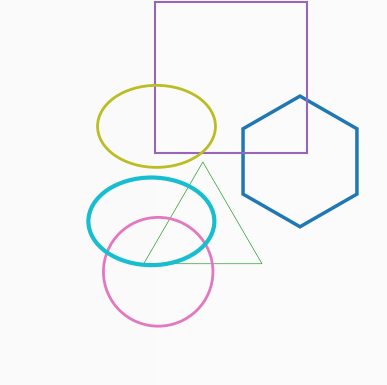[{"shape": "hexagon", "thickness": 2.5, "radius": 0.85, "center": [0.774, 0.581]}, {"shape": "triangle", "thickness": 0.5, "radius": 0.88, "center": [0.523, 0.403]}, {"shape": "square", "thickness": 1.5, "radius": 0.98, "center": [0.596, 0.798]}, {"shape": "circle", "thickness": 2, "radius": 0.71, "center": [0.408, 0.294]}, {"shape": "oval", "thickness": 2, "radius": 0.76, "center": [0.404, 0.672]}, {"shape": "oval", "thickness": 3, "radius": 0.81, "center": [0.391, 0.425]}]